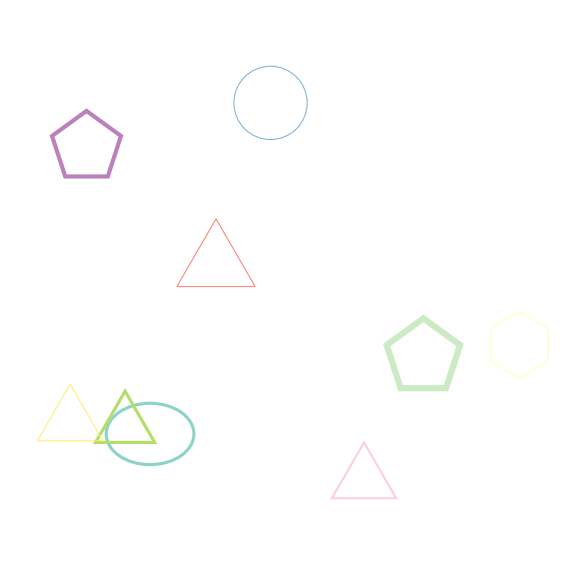[{"shape": "oval", "thickness": 1.5, "radius": 0.38, "center": [0.26, 0.248]}, {"shape": "hexagon", "thickness": 0.5, "radius": 0.29, "center": [0.899, 0.402]}, {"shape": "triangle", "thickness": 0.5, "radius": 0.39, "center": [0.374, 0.542]}, {"shape": "circle", "thickness": 0.5, "radius": 0.32, "center": [0.468, 0.821]}, {"shape": "triangle", "thickness": 1.5, "radius": 0.3, "center": [0.217, 0.263]}, {"shape": "triangle", "thickness": 1, "radius": 0.32, "center": [0.63, 0.168]}, {"shape": "pentagon", "thickness": 2, "radius": 0.31, "center": [0.15, 0.744]}, {"shape": "pentagon", "thickness": 3, "radius": 0.33, "center": [0.733, 0.381]}, {"shape": "triangle", "thickness": 0.5, "radius": 0.33, "center": [0.121, 0.269]}]